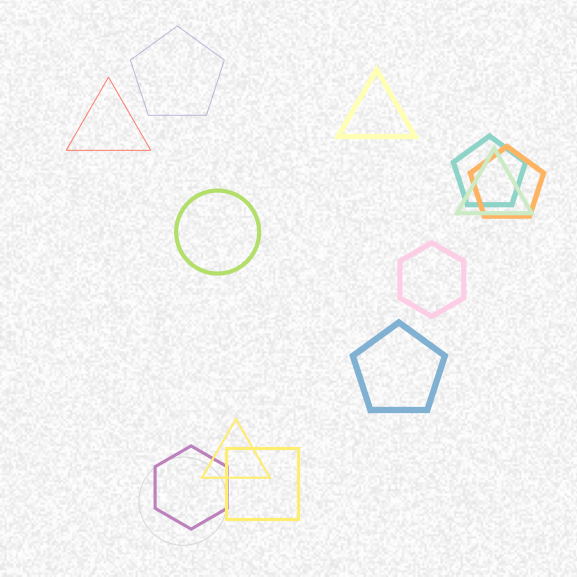[{"shape": "pentagon", "thickness": 2.5, "radius": 0.33, "center": [0.848, 0.698]}, {"shape": "triangle", "thickness": 2.5, "radius": 0.39, "center": [0.652, 0.801]}, {"shape": "pentagon", "thickness": 0.5, "radius": 0.43, "center": [0.307, 0.869]}, {"shape": "triangle", "thickness": 0.5, "radius": 0.42, "center": [0.188, 0.781]}, {"shape": "pentagon", "thickness": 3, "radius": 0.42, "center": [0.691, 0.357]}, {"shape": "pentagon", "thickness": 2.5, "radius": 0.33, "center": [0.878, 0.679]}, {"shape": "circle", "thickness": 2, "radius": 0.36, "center": [0.377, 0.597]}, {"shape": "hexagon", "thickness": 2.5, "radius": 0.32, "center": [0.748, 0.515]}, {"shape": "circle", "thickness": 0.5, "radius": 0.38, "center": [0.317, 0.131]}, {"shape": "hexagon", "thickness": 1.5, "radius": 0.36, "center": [0.331, 0.155]}, {"shape": "triangle", "thickness": 2, "radius": 0.37, "center": [0.856, 0.667]}, {"shape": "square", "thickness": 1.5, "radius": 0.31, "center": [0.454, 0.162]}, {"shape": "triangle", "thickness": 1, "radius": 0.34, "center": [0.409, 0.206]}]